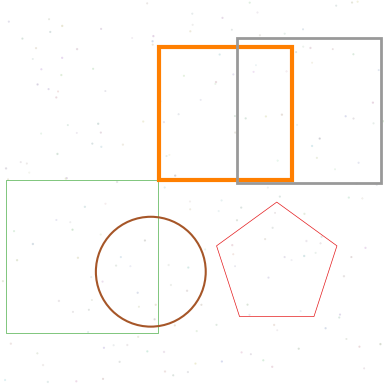[{"shape": "pentagon", "thickness": 0.5, "radius": 0.82, "center": [0.719, 0.311]}, {"shape": "square", "thickness": 0.5, "radius": 0.99, "center": [0.214, 0.334]}, {"shape": "square", "thickness": 3, "radius": 0.86, "center": [0.585, 0.706]}, {"shape": "circle", "thickness": 1.5, "radius": 0.71, "center": [0.392, 0.294]}, {"shape": "square", "thickness": 2, "radius": 0.94, "center": [0.803, 0.713]}]